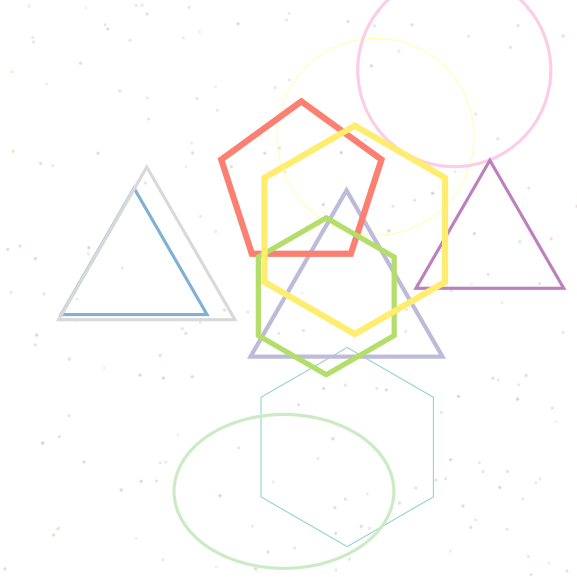[{"shape": "hexagon", "thickness": 0.5, "radius": 0.86, "center": [0.601, 0.225]}, {"shape": "circle", "thickness": 0.5, "radius": 0.85, "center": [0.65, 0.762]}, {"shape": "triangle", "thickness": 2, "radius": 0.96, "center": [0.6, 0.478]}, {"shape": "pentagon", "thickness": 3, "radius": 0.73, "center": [0.522, 0.678]}, {"shape": "triangle", "thickness": 1.5, "radius": 0.73, "center": [0.232, 0.527]}, {"shape": "hexagon", "thickness": 2.5, "radius": 0.68, "center": [0.565, 0.486]}, {"shape": "circle", "thickness": 1.5, "radius": 0.84, "center": [0.787, 0.878]}, {"shape": "triangle", "thickness": 1.5, "radius": 0.88, "center": [0.254, 0.534]}, {"shape": "triangle", "thickness": 1.5, "radius": 0.74, "center": [0.848, 0.574]}, {"shape": "oval", "thickness": 1.5, "radius": 0.95, "center": [0.492, 0.148]}, {"shape": "hexagon", "thickness": 3, "radius": 0.9, "center": [0.614, 0.601]}]